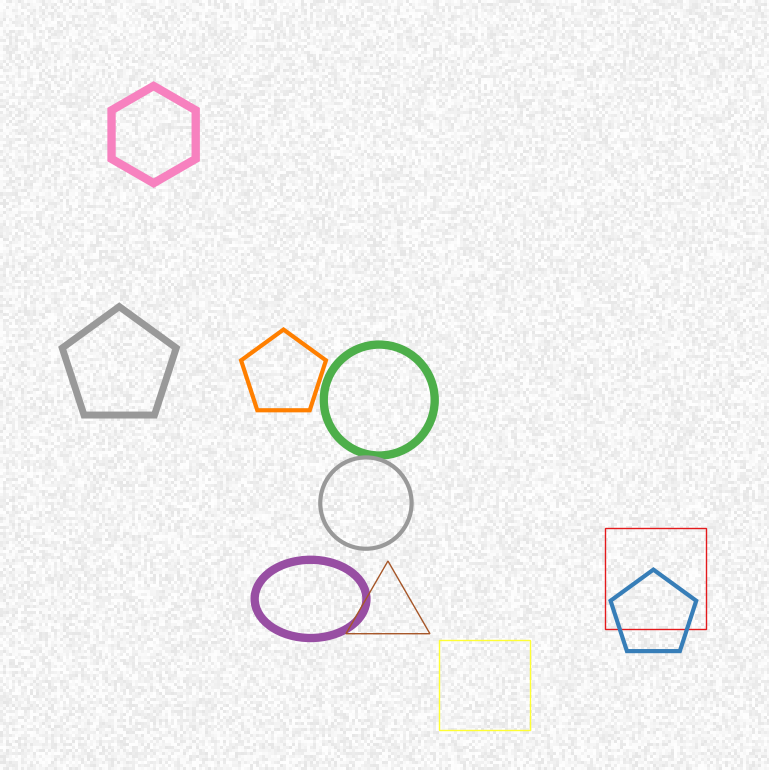[{"shape": "square", "thickness": 0.5, "radius": 0.33, "center": [0.851, 0.248]}, {"shape": "pentagon", "thickness": 1.5, "radius": 0.29, "center": [0.849, 0.202]}, {"shape": "circle", "thickness": 3, "radius": 0.36, "center": [0.493, 0.48]}, {"shape": "oval", "thickness": 3, "radius": 0.36, "center": [0.403, 0.222]}, {"shape": "pentagon", "thickness": 1.5, "radius": 0.29, "center": [0.368, 0.514]}, {"shape": "square", "thickness": 0.5, "radius": 0.29, "center": [0.63, 0.11]}, {"shape": "triangle", "thickness": 0.5, "radius": 0.31, "center": [0.504, 0.208]}, {"shape": "hexagon", "thickness": 3, "radius": 0.32, "center": [0.2, 0.825]}, {"shape": "circle", "thickness": 1.5, "radius": 0.3, "center": [0.475, 0.347]}, {"shape": "pentagon", "thickness": 2.5, "radius": 0.39, "center": [0.155, 0.524]}]